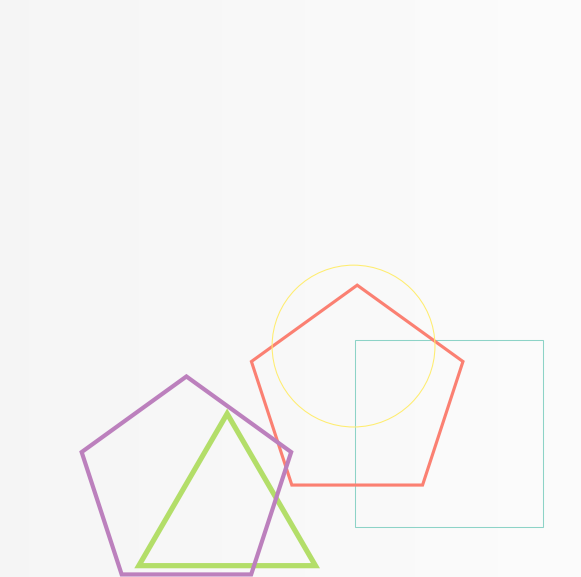[{"shape": "square", "thickness": 0.5, "radius": 0.81, "center": [0.773, 0.248]}, {"shape": "pentagon", "thickness": 1.5, "radius": 0.96, "center": [0.615, 0.314]}, {"shape": "triangle", "thickness": 2.5, "radius": 0.88, "center": [0.391, 0.107]}, {"shape": "pentagon", "thickness": 2, "radius": 0.95, "center": [0.321, 0.158]}, {"shape": "circle", "thickness": 0.5, "radius": 0.7, "center": [0.608, 0.4]}]